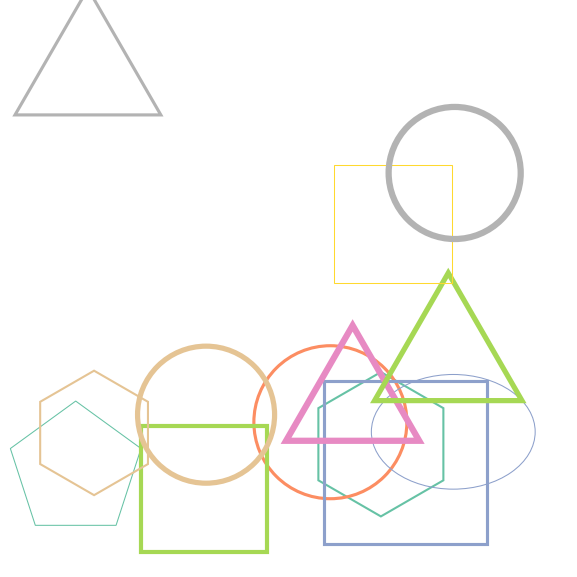[{"shape": "hexagon", "thickness": 1, "radius": 0.62, "center": [0.66, 0.23]}, {"shape": "pentagon", "thickness": 0.5, "radius": 0.59, "center": [0.131, 0.186]}, {"shape": "circle", "thickness": 1.5, "radius": 0.66, "center": [0.572, 0.268]}, {"shape": "oval", "thickness": 0.5, "radius": 0.71, "center": [0.785, 0.251]}, {"shape": "square", "thickness": 1.5, "radius": 0.71, "center": [0.701, 0.198]}, {"shape": "triangle", "thickness": 3, "radius": 0.67, "center": [0.611, 0.302]}, {"shape": "triangle", "thickness": 2.5, "radius": 0.74, "center": [0.776, 0.379]}, {"shape": "square", "thickness": 2, "radius": 0.55, "center": [0.353, 0.152]}, {"shape": "square", "thickness": 0.5, "radius": 0.51, "center": [0.68, 0.611]}, {"shape": "circle", "thickness": 2.5, "radius": 0.59, "center": [0.357, 0.281]}, {"shape": "hexagon", "thickness": 1, "radius": 0.54, "center": [0.163, 0.249]}, {"shape": "triangle", "thickness": 1.5, "radius": 0.73, "center": [0.152, 0.873]}, {"shape": "circle", "thickness": 3, "radius": 0.57, "center": [0.787, 0.7]}]